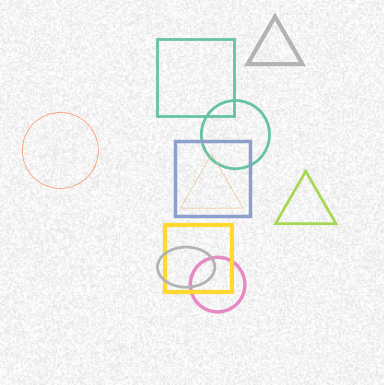[{"shape": "square", "thickness": 2, "radius": 0.5, "center": [0.507, 0.798]}, {"shape": "circle", "thickness": 2, "radius": 0.44, "center": [0.611, 0.65]}, {"shape": "circle", "thickness": 0.5, "radius": 0.49, "center": [0.157, 0.609]}, {"shape": "square", "thickness": 2.5, "radius": 0.48, "center": [0.552, 0.536]}, {"shape": "circle", "thickness": 2.5, "radius": 0.35, "center": [0.565, 0.261]}, {"shape": "triangle", "thickness": 2, "radius": 0.45, "center": [0.794, 0.464]}, {"shape": "square", "thickness": 3, "radius": 0.44, "center": [0.515, 0.328]}, {"shape": "triangle", "thickness": 0.5, "radius": 0.47, "center": [0.55, 0.506]}, {"shape": "triangle", "thickness": 3, "radius": 0.41, "center": [0.714, 0.875]}, {"shape": "oval", "thickness": 2, "radius": 0.37, "center": [0.483, 0.306]}]